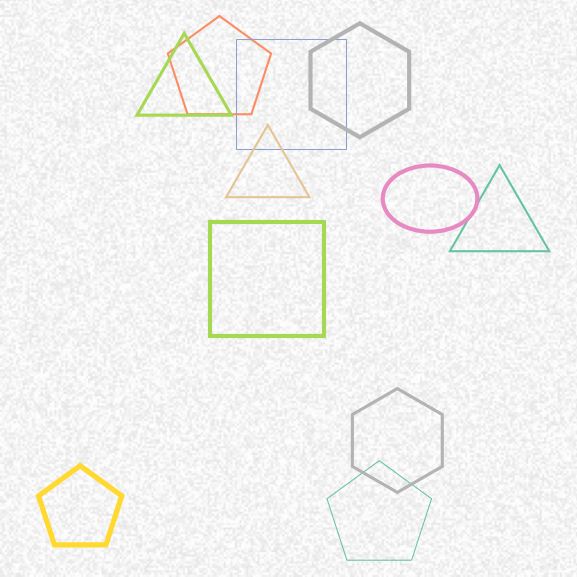[{"shape": "pentagon", "thickness": 0.5, "radius": 0.48, "center": [0.657, 0.106]}, {"shape": "triangle", "thickness": 1, "radius": 0.5, "center": [0.865, 0.614]}, {"shape": "pentagon", "thickness": 1, "radius": 0.47, "center": [0.38, 0.877]}, {"shape": "square", "thickness": 0.5, "radius": 0.48, "center": [0.504, 0.836]}, {"shape": "oval", "thickness": 2, "radius": 0.41, "center": [0.745, 0.655]}, {"shape": "triangle", "thickness": 1.5, "radius": 0.47, "center": [0.319, 0.847]}, {"shape": "square", "thickness": 2, "radius": 0.49, "center": [0.463, 0.516]}, {"shape": "pentagon", "thickness": 2.5, "radius": 0.38, "center": [0.139, 0.117]}, {"shape": "triangle", "thickness": 1, "radius": 0.42, "center": [0.464, 0.699]}, {"shape": "hexagon", "thickness": 1.5, "radius": 0.45, "center": [0.688, 0.236]}, {"shape": "hexagon", "thickness": 2, "radius": 0.49, "center": [0.623, 0.86]}]